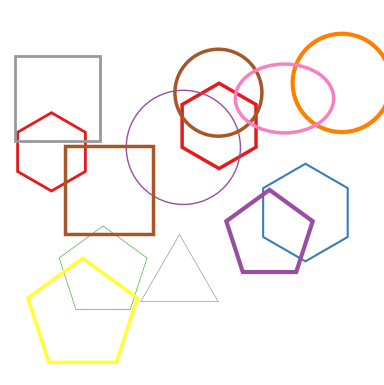[{"shape": "hexagon", "thickness": 2, "radius": 0.51, "center": [0.134, 0.606]}, {"shape": "hexagon", "thickness": 2.5, "radius": 0.55, "center": [0.569, 0.673]}, {"shape": "hexagon", "thickness": 1.5, "radius": 0.63, "center": [0.793, 0.448]}, {"shape": "pentagon", "thickness": 0.5, "radius": 0.6, "center": [0.268, 0.293]}, {"shape": "pentagon", "thickness": 3, "radius": 0.59, "center": [0.7, 0.389]}, {"shape": "circle", "thickness": 1, "radius": 0.74, "center": [0.476, 0.617]}, {"shape": "circle", "thickness": 3, "radius": 0.64, "center": [0.888, 0.785]}, {"shape": "pentagon", "thickness": 2.5, "radius": 0.75, "center": [0.215, 0.18]}, {"shape": "square", "thickness": 2.5, "radius": 0.58, "center": [0.283, 0.506]}, {"shape": "circle", "thickness": 2.5, "radius": 0.56, "center": [0.567, 0.759]}, {"shape": "oval", "thickness": 2.5, "radius": 0.64, "center": [0.739, 0.744]}, {"shape": "square", "thickness": 2, "radius": 0.55, "center": [0.15, 0.743]}, {"shape": "triangle", "thickness": 0.5, "radius": 0.58, "center": [0.466, 0.275]}]